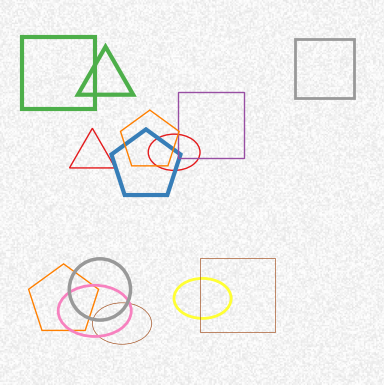[{"shape": "oval", "thickness": 1, "radius": 0.34, "center": [0.452, 0.604]}, {"shape": "triangle", "thickness": 1, "radius": 0.34, "center": [0.24, 0.598]}, {"shape": "pentagon", "thickness": 3, "radius": 0.47, "center": [0.379, 0.57]}, {"shape": "triangle", "thickness": 3, "radius": 0.42, "center": [0.274, 0.796]}, {"shape": "square", "thickness": 3, "radius": 0.47, "center": [0.152, 0.81]}, {"shape": "square", "thickness": 1, "radius": 0.43, "center": [0.548, 0.676]}, {"shape": "pentagon", "thickness": 1, "radius": 0.48, "center": [0.165, 0.219]}, {"shape": "pentagon", "thickness": 1, "radius": 0.4, "center": [0.389, 0.634]}, {"shape": "oval", "thickness": 2, "radius": 0.37, "center": [0.526, 0.225]}, {"shape": "oval", "thickness": 0.5, "radius": 0.38, "center": [0.317, 0.16]}, {"shape": "square", "thickness": 0.5, "radius": 0.48, "center": [0.617, 0.234]}, {"shape": "oval", "thickness": 2, "radius": 0.47, "center": [0.246, 0.193]}, {"shape": "circle", "thickness": 2.5, "radius": 0.4, "center": [0.259, 0.248]}, {"shape": "square", "thickness": 2, "radius": 0.38, "center": [0.843, 0.822]}]